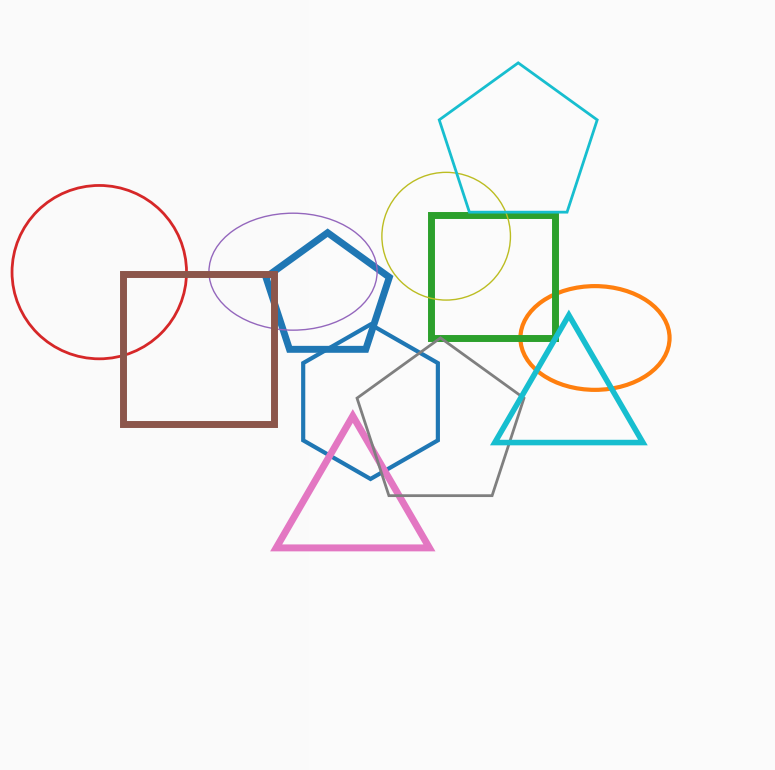[{"shape": "pentagon", "thickness": 2.5, "radius": 0.42, "center": [0.423, 0.614]}, {"shape": "hexagon", "thickness": 1.5, "radius": 0.5, "center": [0.478, 0.478]}, {"shape": "oval", "thickness": 1.5, "radius": 0.48, "center": [0.768, 0.561]}, {"shape": "square", "thickness": 2.5, "radius": 0.4, "center": [0.636, 0.641]}, {"shape": "circle", "thickness": 1, "radius": 0.56, "center": [0.128, 0.647]}, {"shape": "oval", "thickness": 0.5, "radius": 0.54, "center": [0.378, 0.647]}, {"shape": "square", "thickness": 2.5, "radius": 0.49, "center": [0.256, 0.546]}, {"shape": "triangle", "thickness": 2.5, "radius": 0.57, "center": [0.455, 0.346]}, {"shape": "pentagon", "thickness": 1, "radius": 0.57, "center": [0.568, 0.448]}, {"shape": "circle", "thickness": 0.5, "radius": 0.41, "center": [0.576, 0.693]}, {"shape": "pentagon", "thickness": 1, "radius": 0.54, "center": [0.669, 0.811]}, {"shape": "triangle", "thickness": 2, "radius": 0.55, "center": [0.734, 0.48]}]